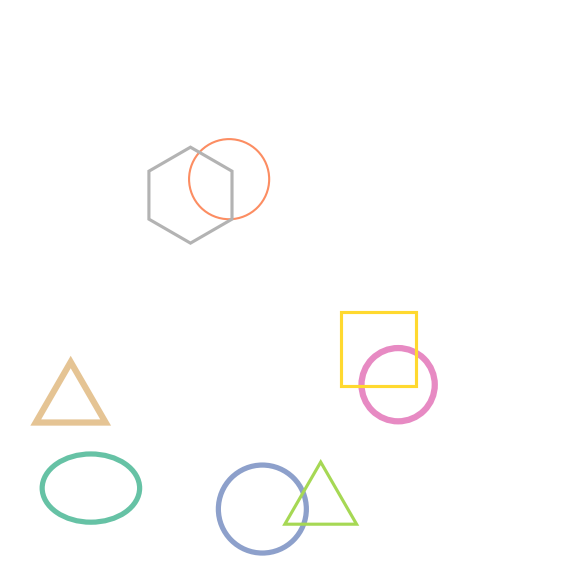[{"shape": "oval", "thickness": 2.5, "radius": 0.42, "center": [0.157, 0.154]}, {"shape": "circle", "thickness": 1, "radius": 0.35, "center": [0.397, 0.689]}, {"shape": "circle", "thickness": 2.5, "radius": 0.38, "center": [0.454, 0.118]}, {"shape": "circle", "thickness": 3, "radius": 0.32, "center": [0.689, 0.333]}, {"shape": "triangle", "thickness": 1.5, "radius": 0.36, "center": [0.555, 0.127]}, {"shape": "square", "thickness": 1.5, "radius": 0.32, "center": [0.655, 0.395]}, {"shape": "triangle", "thickness": 3, "radius": 0.35, "center": [0.122, 0.302]}, {"shape": "hexagon", "thickness": 1.5, "radius": 0.42, "center": [0.33, 0.661]}]